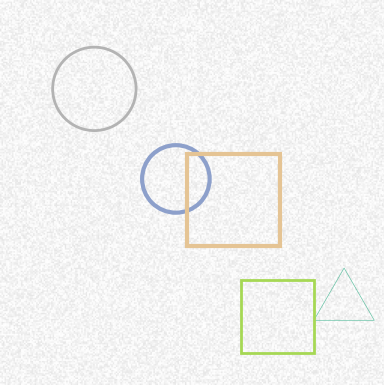[{"shape": "triangle", "thickness": 0.5, "radius": 0.45, "center": [0.894, 0.213]}, {"shape": "circle", "thickness": 3, "radius": 0.44, "center": [0.457, 0.535]}, {"shape": "square", "thickness": 2, "radius": 0.47, "center": [0.72, 0.177]}, {"shape": "square", "thickness": 3, "radius": 0.6, "center": [0.606, 0.481]}, {"shape": "circle", "thickness": 2, "radius": 0.54, "center": [0.245, 0.769]}]